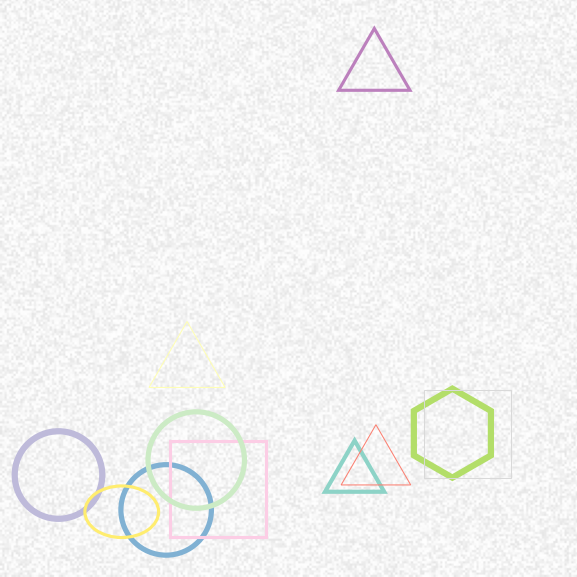[{"shape": "triangle", "thickness": 2, "radius": 0.3, "center": [0.614, 0.177]}, {"shape": "triangle", "thickness": 0.5, "radius": 0.38, "center": [0.324, 0.366]}, {"shape": "circle", "thickness": 3, "radius": 0.38, "center": [0.101, 0.177]}, {"shape": "triangle", "thickness": 0.5, "radius": 0.35, "center": [0.651, 0.194]}, {"shape": "circle", "thickness": 2.5, "radius": 0.39, "center": [0.288, 0.116]}, {"shape": "hexagon", "thickness": 3, "radius": 0.39, "center": [0.783, 0.249]}, {"shape": "square", "thickness": 1.5, "radius": 0.42, "center": [0.378, 0.153]}, {"shape": "square", "thickness": 0.5, "radius": 0.38, "center": [0.809, 0.248]}, {"shape": "triangle", "thickness": 1.5, "radius": 0.36, "center": [0.648, 0.878]}, {"shape": "circle", "thickness": 2.5, "radius": 0.42, "center": [0.34, 0.203]}, {"shape": "oval", "thickness": 1.5, "radius": 0.32, "center": [0.211, 0.113]}]